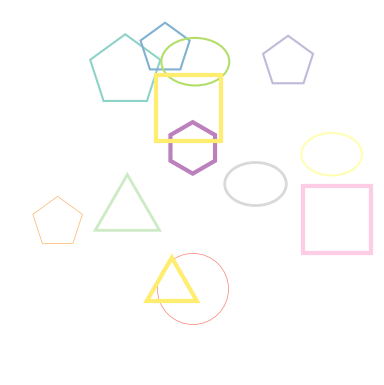[{"shape": "pentagon", "thickness": 1.5, "radius": 0.48, "center": [0.325, 0.815]}, {"shape": "oval", "thickness": 1.5, "radius": 0.39, "center": [0.861, 0.6]}, {"shape": "pentagon", "thickness": 1.5, "radius": 0.34, "center": [0.748, 0.839]}, {"shape": "circle", "thickness": 0.5, "radius": 0.46, "center": [0.501, 0.249]}, {"shape": "pentagon", "thickness": 1.5, "radius": 0.34, "center": [0.429, 0.874]}, {"shape": "pentagon", "thickness": 0.5, "radius": 0.34, "center": [0.15, 0.422]}, {"shape": "oval", "thickness": 1.5, "radius": 0.44, "center": [0.507, 0.84]}, {"shape": "square", "thickness": 3, "radius": 0.44, "center": [0.875, 0.43]}, {"shape": "oval", "thickness": 2, "radius": 0.4, "center": [0.664, 0.522]}, {"shape": "hexagon", "thickness": 3, "radius": 0.33, "center": [0.501, 0.616]}, {"shape": "triangle", "thickness": 2, "radius": 0.48, "center": [0.331, 0.45]}, {"shape": "triangle", "thickness": 3, "radius": 0.38, "center": [0.446, 0.256]}, {"shape": "square", "thickness": 3, "radius": 0.43, "center": [0.49, 0.719]}]